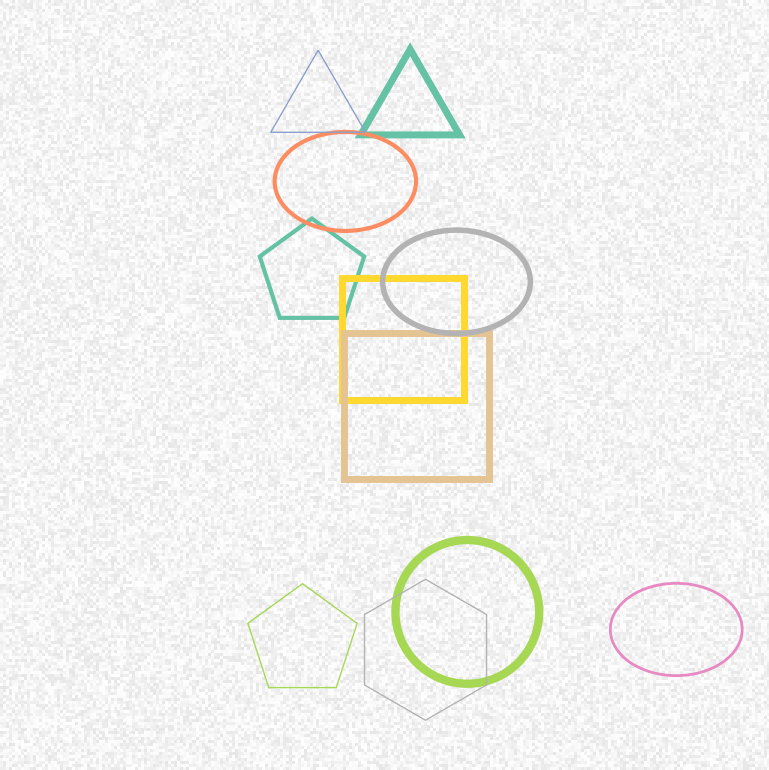[{"shape": "pentagon", "thickness": 1.5, "radius": 0.36, "center": [0.405, 0.645]}, {"shape": "triangle", "thickness": 2.5, "radius": 0.37, "center": [0.533, 0.862]}, {"shape": "oval", "thickness": 1.5, "radius": 0.46, "center": [0.449, 0.764]}, {"shape": "triangle", "thickness": 0.5, "radius": 0.36, "center": [0.413, 0.864]}, {"shape": "oval", "thickness": 1, "radius": 0.43, "center": [0.878, 0.183]}, {"shape": "pentagon", "thickness": 0.5, "radius": 0.37, "center": [0.393, 0.167]}, {"shape": "circle", "thickness": 3, "radius": 0.47, "center": [0.607, 0.205]}, {"shape": "square", "thickness": 2.5, "radius": 0.4, "center": [0.523, 0.56]}, {"shape": "square", "thickness": 2.5, "radius": 0.47, "center": [0.541, 0.473]}, {"shape": "oval", "thickness": 2, "radius": 0.48, "center": [0.593, 0.634]}, {"shape": "hexagon", "thickness": 0.5, "radius": 0.46, "center": [0.553, 0.156]}]